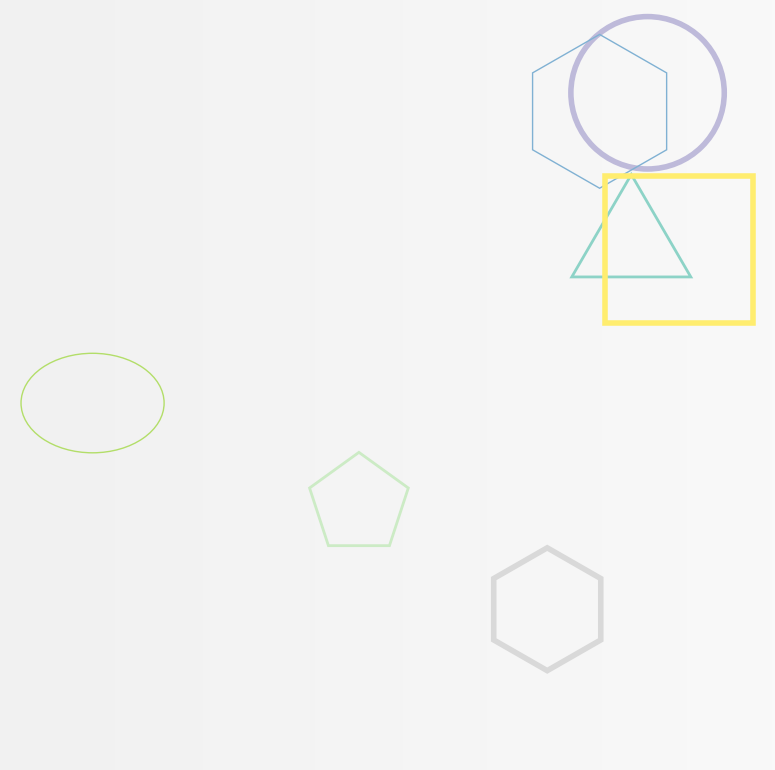[{"shape": "triangle", "thickness": 1, "radius": 0.44, "center": [0.815, 0.685]}, {"shape": "circle", "thickness": 2, "radius": 0.49, "center": [0.836, 0.879]}, {"shape": "hexagon", "thickness": 0.5, "radius": 0.5, "center": [0.774, 0.855]}, {"shape": "oval", "thickness": 0.5, "radius": 0.46, "center": [0.119, 0.477]}, {"shape": "hexagon", "thickness": 2, "radius": 0.4, "center": [0.706, 0.209]}, {"shape": "pentagon", "thickness": 1, "radius": 0.33, "center": [0.463, 0.346]}, {"shape": "square", "thickness": 2, "radius": 0.48, "center": [0.876, 0.676]}]